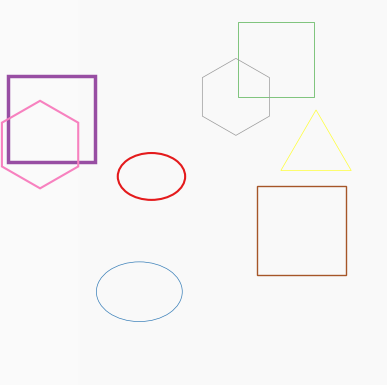[{"shape": "oval", "thickness": 1.5, "radius": 0.43, "center": [0.391, 0.542]}, {"shape": "oval", "thickness": 0.5, "radius": 0.55, "center": [0.36, 0.242]}, {"shape": "square", "thickness": 0.5, "radius": 0.49, "center": [0.713, 0.845]}, {"shape": "square", "thickness": 2.5, "radius": 0.56, "center": [0.133, 0.69]}, {"shape": "triangle", "thickness": 0.5, "radius": 0.52, "center": [0.816, 0.609]}, {"shape": "square", "thickness": 1, "radius": 0.57, "center": [0.778, 0.401]}, {"shape": "hexagon", "thickness": 1.5, "radius": 0.57, "center": [0.103, 0.624]}, {"shape": "hexagon", "thickness": 0.5, "radius": 0.5, "center": [0.609, 0.748]}]